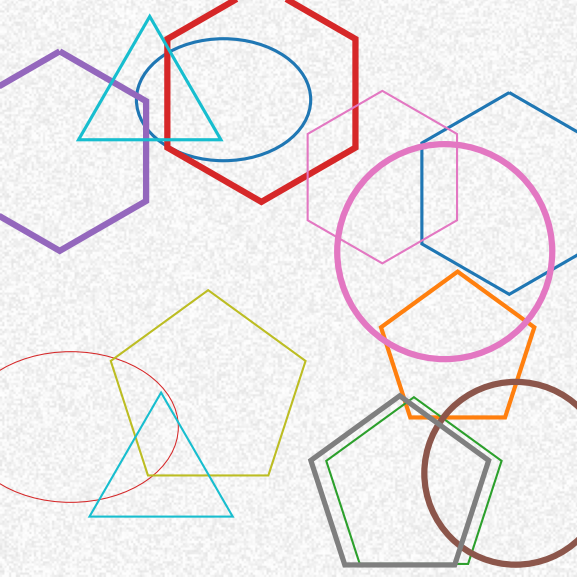[{"shape": "oval", "thickness": 1.5, "radius": 0.75, "center": [0.387, 0.826]}, {"shape": "hexagon", "thickness": 1.5, "radius": 0.87, "center": [0.882, 0.664]}, {"shape": "pentagon", "thickness": 2, "radius": 0.7, "center": [0.792, 0.389]}, {"shape": "pentagon", "thickness": 1, "radius": 0.8, "center": [0.717, 0.152]}, {"shape": "oval", "thickness": 0.5, "radius": 0.93, "center": [0.122, 0.26]}, {"shape": "hexagon", "thickness": 3, "radius": 0.94, "center": [0.453, 0.838]}, {"shape": "hexagon", "thickness": 3, "radius": 0.86, "center": [0.103, 0.738]}, {"shape": "circle", "thickness": 3, "radius": 0.79, "center": [0.893, 0.18]}, {"shape": "hexagon", "thickness": 1, "radius": 0.75, "center": [0.662, 0.692]}, {"shape": "circle", "thickness": 3, "radius": 0.93, "center": [0.77, 0.563]}, {"shape": "pentagon", "thickness": 2.5, "radius": 0.81, "center": [0.692, 0.152]}, {"shape": "pentagon", "thickness": 1, "radius": 0.89, "center": [0.36, 0.319]}, {"shape": "triangle", "thickness": 1, "radius": 0.72, "center": [0.279, 0.176]}, {"shape": "triangle", "thickness": 1.5, "radius": 0.71, "center": [0.259, 0.828]}]